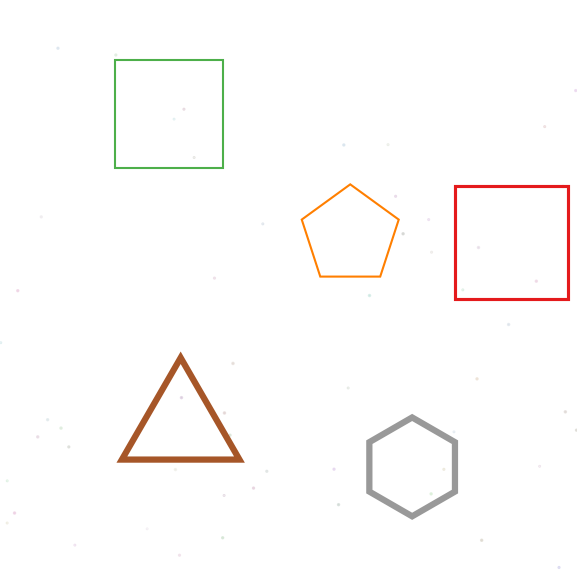[{"shape": "square", "thickness": 1.5, "radius": 0.49, "center": [0.886, 0.578]}, {"shape": "square", "thickness": 1, "radius": 0.47, "center": [0.293, 0.801]}, {"shape": "pentagon", "thickness": 1, "radius": 0.44, "center": [0.606, 0.592]}, {"shape": "triangle", "thickness": 3, "radius": 0.59, "center": [0.313, 0.262]}, {"shape": "hexagon", "thickness": 3, "radius": 0.43, "center": [0.714, 0.191]}]